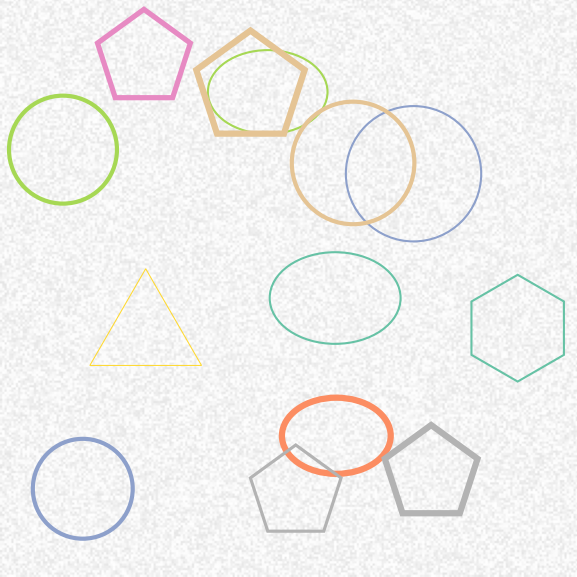[{"shape": "hexagon", "thickness": 1, "radius": 0.46, "center": [0.896, 0.431]}, {"shape": "oval", "thickness": 1, "radius": 0.57, "center": [0.58, 0.483]}, {"shape": "oval", "thickness": 3, "radius": 0.47, "center": [0.582, 0.245]}, {"shape": "circle", "thickness": 2, "radius": 0.43, "center": [0.143, 0.153]}, {"shape": "circle", "thickness": 1, "radius": 0.59, "center": [0.716, 0.698]}, {"shape": "pentagon", "thickness": 2.5, "radius": 0.42, "center": [0.249, 0.898]}, {"shape": "oval", "thickness": 1, "radius": 0.52, "center": [0.464, 0.84]}, {"shape": "circle", "thickness": 2, "radius": 0.47, "center": [0.109, 0.74]}, {"shape": "triangle", "thickness": 0.5, "radius": 0.56, "center": [0.252, 0.422]}, {"shape": "circle", "thickness": 2, "radius": 0.53, "center": [0.611, 0.717]}, {"shape": "pentagon", "thickness": 3, "radius": 0.49, "center": [0.434, 0.848]}, {"shape": "pentagon", "thickness": 3, "radius": 0.42, "center": [0.747, 0.179]}, {"shape": "pentagon", "thickness": 1.5, "radius": 0.41, "center": [0.512, 0.146]}]